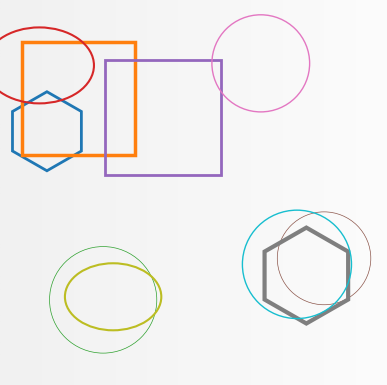[{"shape": "hexagon", "thickness": 2, "radius": 0.51, "center": [0.121, 0.659]}, {"shape": "square", "thickness": 2.5, "radius": 0.73, "center": [0.204, 0.744]}, {"shape": "circle", "thickness": 0.5, "radius": 0.69, "center": [0.266, 0.221]}, {"shape": "oval", "thickness": 1.5, "radius": 0.7, "center": [0.102, 0.83]}, {"shape": "square", "thickness": 2, "radius": 0.75, "center": [0.421, 0.694]}, {"shape": "circle", "thickness": 0.5, "radius": 0.6, "center": [0.836, 0.329]}, {"shape": "circle", "thickness": 1, "radius": 0.63, "center": [0.673, 0.835]}, {"shape": "hexagon", "thickness": 3, "radius": 0.62, "center": [0.791, 0.284]}, {"shape": "oval", "thickness": 1.5, "radius": 0.62, "center": [0.292, 0.229]}, {"shape": "circle", "thickness": 1, "radius": 0.7, "center": [0.766, 0.313]}]